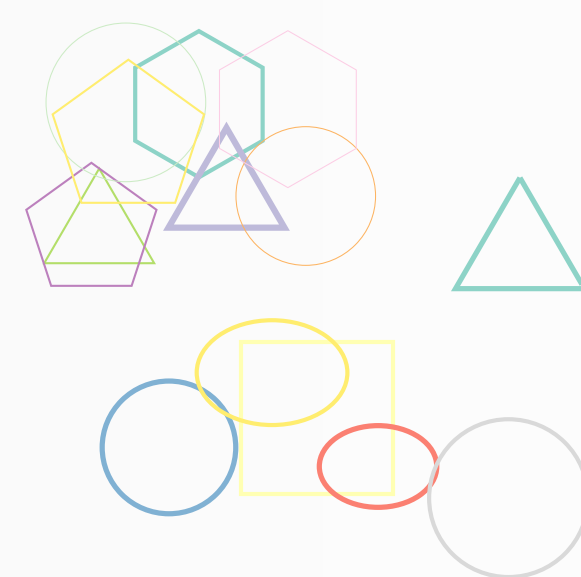[{"shape": "triangle", "thickness": 2.5, "radius": 0.64, "center": [0.895, 0.563]}, {"shape": "hexagon", "thickness": 2, "radius": 0.63, "center": [0.342, 0.819]}, {"shape": "square", "thickness": 2, "radius": 0.66, "center": [0.545, 0.275]}, {"shape": "triangle", "thickness": 3, "radius": 0.58, "center": [0.39, 0.663]}, {"shape": "oval", "thickness": 2.5, "radius": 0.51, "center": [0.65, 0.191]}, {"shape": "circle", "thickness": 2.5, "radius": 0.57, "center": [0.291, 0.224]}, {"shape": "circle", "thickness": 0.5, "radius": 0.6, "center": [0.526, 0.66]}, {"shape": "triangle", "thickness": 1, "radius": 0.55, "center": [0.171, 0.598]}, {"shape": "hexagon", "thickness": 0.5, "radius": 0.68, "center": [0.495, 0.81]}, {"shape": "circle", "thickness": 2, "radius": 0.68, "center": [0.875, 0.137]}, {"shape": "pentagon", "thickness": 1, "radius": 0.59, "center": [0.157, 0.599]}, {"shape": "circle", "thickness": 0.5, "radius": 0.69, "center": [0.217, 0.822]}, {"shape": "oval", "thickness": 2, "radius": 0.65, "center": [0.468, 0.354]}, {"shape": "pentagon", "thickness": 1, "radius": 0.68, "center": [0.221, 0.759]}]